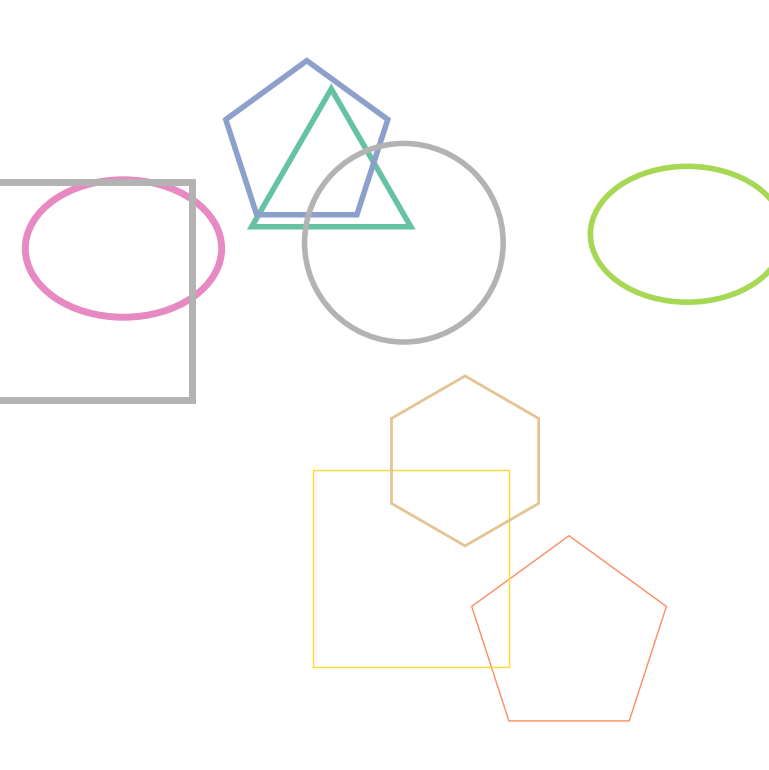[{"shape": "triangle", "thickness": 2, "radius": 0.6, "center": [0.43, 0.765]}, {"shape": "pentagon", "thickness": 0.5, "radius": 0.66, "center": [0.739, 0.171]}, {"shape": "pentagon", "thickness": 2, "radius": 0.55, "center": [0.398, 0.811]}, {"shape": "oval", "thickness": 2.5, "radius": 0.64, "center": [0.16, 0.677]}, {"shape": "oval", "thickness": 2, "radius": 0.63, "center": [0.893, 0.696]}, {"shape": "square", "thickness": 0.5, "radius": 0.64, "center": [0.534, 0.262]}, {"shape": "hexagon", "thickness": 1, "radius": 0.55, "center": [0.604, 0.401]}, {"shape": "square", "thickness": 2.5, "radius": 0.71, "center": [0.108, 0.623]}, {"shape": "circle", "thickness": 2, "radius": 0.64, "center": [0.524, 0.685]}]